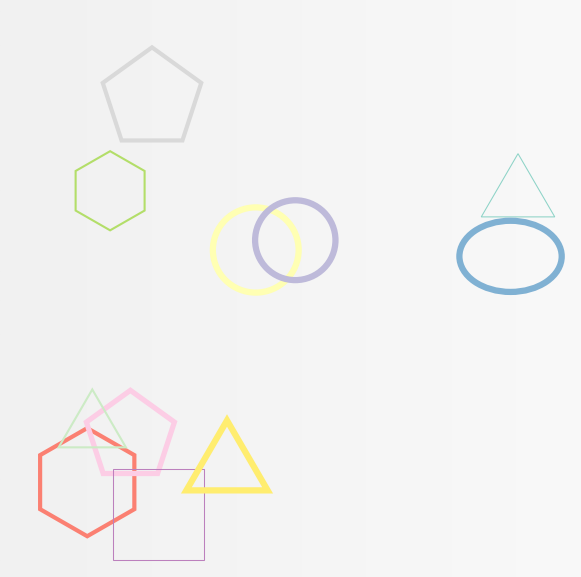[{"shape": "triangle", "thickness": 0.5, "radius": 0.37, "center": [0.891, 0.66]}, {"shape": "circle", "thickness": 3, "radius": 0.37, "center": [0.44, 0.566]}, {"shape": "circle", "thickness": 3, "radius": 0.35, "center": [0.508, 0.583]}, {"shape": "hexagon", "thickness": 2, "radius": 0.47, "center": [0.15, 0.164]}, {"shape": "oval", "thickness": 3, "radius": 0.44, "center": [0.878, 0.555]}, {"shape": "hexagon", "thickness": 1, "radius": 0.34, "center": [0.189, 0.669]}, {"shape": "pentagon", "thickness": 2.5, "radius": 0.4, "center": [0.224, 0.244]}, {"shape": "pentagon", "thickness": 2, "radius": 0.45, "center": [0.262, 0.828]}, {"shape": "square", "thickness": 0.5, "radius": 0.39, "center": [0.273, 0.108]}, {"shape": "triangle", "thickness": 1, "radius": 0.33, "center": [0.159, 0.258]}, {"shape": "triangle", "thickness": 3, "radius": 0.4, "center": [0.391, 0.19]}]